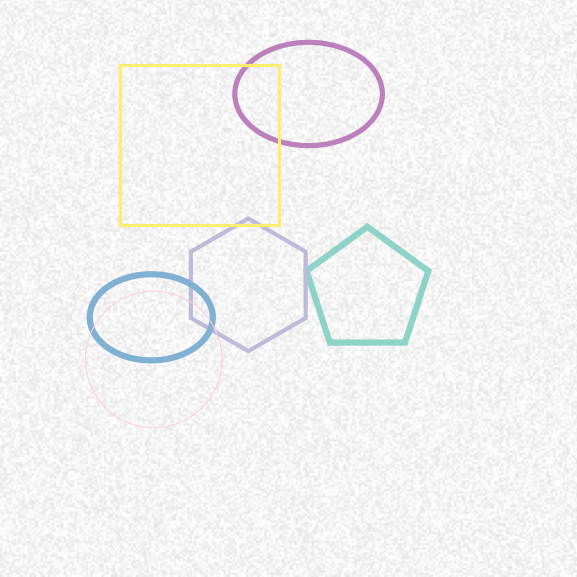[{"shape": "pentagon", "thickness": 3, "radius": 0.55, "center": [0.636, 0.496]}, {"shape": "hexagon", "thickness": 2, "radius": 0.57, "center": [0.43, 0.506]}, {"shape": "oval", "thickness": 3, "radius": 0.53, "center": [0.262, 0.45]}, {"shape": "circle", "thickness": 0.5, "radius": 0.59, "center": [0.266, 0.377]}, {"shape": "oval", "thickness": 2.5, "radius": 0.64, "center": [0.534, 0.836]}, {"shape": "square", "thickness": 1.5, "radius": 0.69, "center": [0.346, 0.748]}]